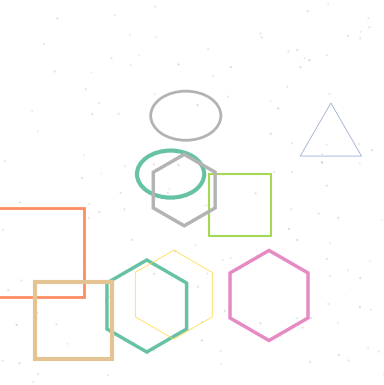[{"shape": "hexagon", "thickness": 2.5, "radius": 0.6, "center": [0.381, 0.205]}, {"shape": "oval", "thickness": 3, "radius": 0.44, "center": [0.443, 0.548]}, {"shape": "square", "thickness": 2, "radius": 0.58, "center": [0.104, 0.345]}, {"shape": "triangle", "thickness": 0.5, "radius": 0.46, "center": [0.859, 0.641]}, {"shape": "hexagon", "thickness": 2.5, "radius": 0.58, "center": [0.699, 0.233]}, {"shape": "square", "thickness": 1.5, "radius": 0.4, "center": [0.624, 0.469]}, {"shape": "hexagon", "thickness": 0.5, "radius": 0.58, "center": [0.451, 0.235]}, {"shape": "square", "thickness": 3, "radius": 0.5, "center": [0.19, 0.167]}, {"shape": "oval", "thickness": 2, "radius": 0.46, "center": [0.483, 0.699]}, {"shape": "hexagon", "thickness": 2.5, "radius": 0.46, "center": [0.479, 0.506]}]